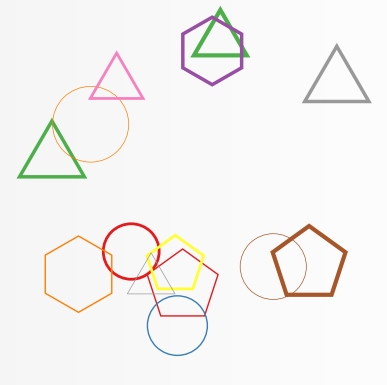[{"shape": "pentagon", "thickness": 1, "radius": 0.48, "center": [0.471, 0.257]}, {"shape": "circle", "thickness": 2, "radius": 0.36, "center": [0.339, 0.347]}, {"shape": "circle", "thickness": 1, "radius": 0.39, "center": [0.458, 0.154]}, {"shape": "triangle", "thickness": 3, "radius": 0.39, "center": [0.569, 0.896]}, {"shape": "triangle", "thickness": 2.5, "radius": 0.48, "center": [0.134, 0.589]}, {"shape": "hexagon", "thickness": 2.5, "radius": 0.44, "center": [0.548, 0.868]}, {"shape": "circle", "thickness": 0.5, "radius": 0.49, "center": [0.234, 0.677]}, {"shape": "hexagon", "thickness": 1, "radius": 0.5, "center": [0.203, 0.288]}, {"shape": "pentagon", "thickness": 2, "radius": 0.38, "center": [0.452, 0.312]}, {"shape": "pentagon", "thickness": 3, "radius": 0.49, "center": [0.798, 0.314]}, {"shape": "circle", "thickness": 0.5, "radius": 0.43, "center": [0.705, 0.308]}, {"shape": "triangle", "thickness": 2, "radius": 0.39, "center": [0.301, 0.784]}, {"shape": "triangle", "thickness": 0.5, "radius": 0.36, "center": [0.39, 0.272]}, {"shape": "triangle", "thickness": 2.5, "radius": 0.48, "center": [0.869, 0.784]}]